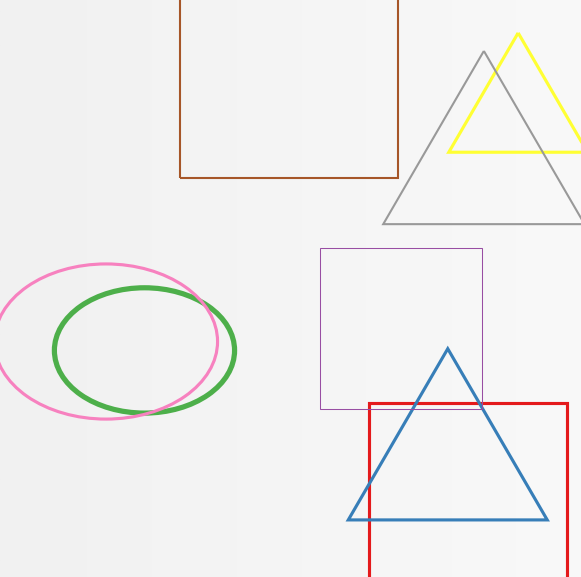[{"shape": "square", "thickness": 1.5, "radius": 0.85, "center": [0.805, 0.131]}, {"shape": "triangle", "thickness": 1.5, "radius": 0.99, "center": [0.77, 0.198]}, {"shape": "oval", "thickness": 2.5, "radius": 0.77, "center": [0.249, 0.392]}, {"shape": "square", "thickness": 0.5, "radius": 0.7, "center": [0.69, 0.43]}, {"shape": "triangle", "thickness": 1.5, "radius": 0.69, "center": [0.891, 0.804]}, {"shape": "square", "thickness": 1, "radius": 0.93, "center": [0.497, 0.877]}, {"shape": "oval", "thickness": 1.5, "radius": 0.96, "center": [0.182, 0.408]}, {"shape": "triangle", "thickness": 1, "radius": 1.0, "center": [0.832, 0.711]}]